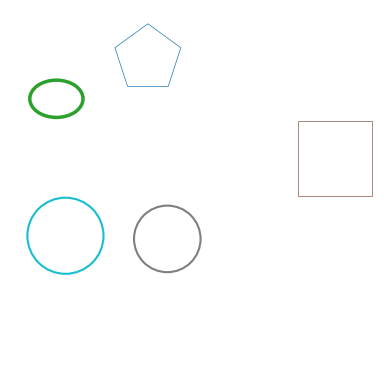[{"shape": "pentagon", "thickness": 0.5, "radius": 0.45, "center": [0.384, 0.848]}, {"shape": "oval", "thickness": 2.5, "radius": 0.35, "center": [0.147, 0.743]}, {"shape": "square", "thickness": 0.5, "radius": 0.48, "center": [0.87, 0.589]}, {"shape": "circle", "thickness": 1.5, "radius": 0.43, "center": [0.435, 0.38]}, {"shape": "circle", "thickness": 1.5, "radius": 0.49, "center": [0.17, 0.388]}]